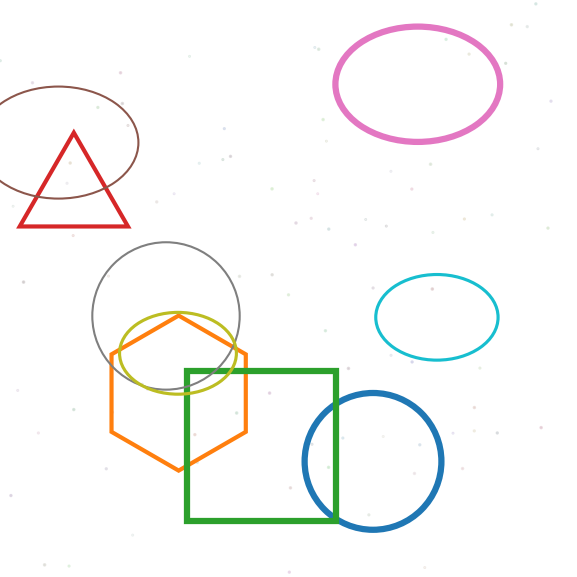[{"shape": "circle", "thickness": 3, "radius": 0.59, "center": [0.646, 0.2]}, {"shape": "hexagon", "thickness": 2, "radius": 0.67, "center": [0.309, 0.318]}, {"shape": "square", "thickness": 3, "radius": 0.65, "center": [0.453, 0.227]}, {"shape": "triangle", "thickness": 2, "radius": 0.54, "center": [0.128, 0.661]}, {"shape": "oval", "thickness": 1, "radius": 0.69, "center": [0.101, 0.752]}, {"shape": "oval", "thickness": 3, "radius": 0.71, "center": [0.723, 0.853]}, {"shape": "circle", "thickness": 1, "radius": 0.64, "center": [0.287, 0.452]}, {"shape": "oval", "thickness": 1.5, "radius": 0.51, "center": [0.308, 0.387]}, {"shape": "oval", "thickness": 1.5, "radius": 0.53, "center": [0.757, 0.45]}]